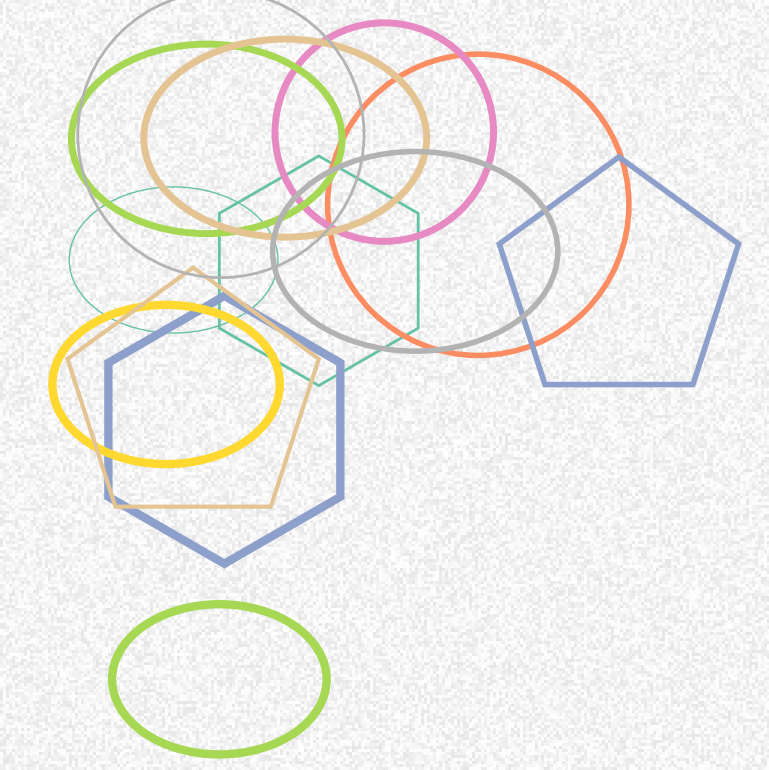[{"shape": "oval", "thickness": 0.5, "radius": 0.68, "center": [0.225, 0.662]}, {"shape": "hexagon", "thickness": 1, "radius": 0.75, "center": [0.414, 0.648]}, {"shape": "circle", "thickness": 2, "radius": 0.98, "center": [0.621, 0.734]}, {"shape": "pentagon", "thickness": 2, "radius": 0.82, "center": [0.804, 0.633]}, {"shape": "hexagon", "thickness": 3, "radius": 0.87, "center": [0.291, 0.442]}, {"shape": "circle", "thickness": 2.5, "radius": 0.71, "center": [0.499, 0.828]}, {"shape": "oval", "thickness": 2.5, "radius": 0.88, "center": [0.268, 0.82]}, {"shape": "oval", "thickness": 3, "radius": 0.7, "center": [0.285, 0.118]}, {"shape": "oval", "thickness": 3, "radius": 0.74, "center": [0.216, 0.501]}, {"shape": "oval", "thickness": 2.5, "radius": 0.92, "center": [0.37, 0.821]}, {"shape": "pentagon", "thickness": 1.5, "radius": 0.86, "center": [0.251, 0.481]}, {"shape": "oval", "thickness": 2, "radius": 0.93, "center": [0.539, 0.674]}, {"shape": "circle", "thickness": 1, "radius": 0.93, "center": [0.287, 0.825]}]